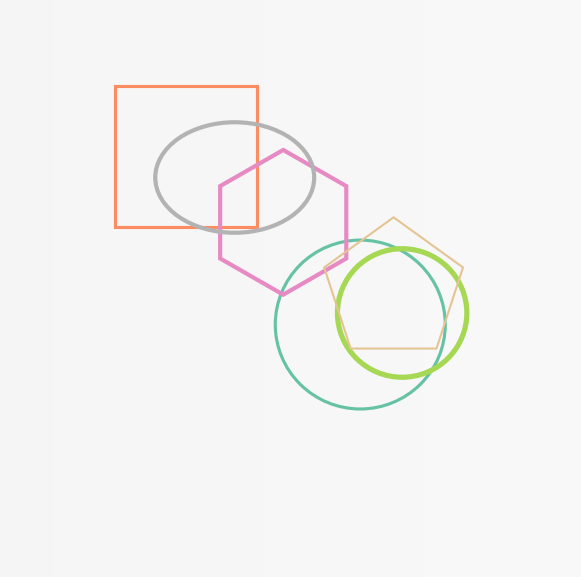[{"shape": "circle", "thickness": 1.5, "radius": 0.73, "center": [0.62, 0.437]}, {"shape": "square", "thickness": 1.5, "radius": 0.61, "center": [0.319, 0.728]}, {"shape": "hexagon", "thickness": 2, "radius": 0.63, "center": [0.487, 0.614]}, {"shape": "circle", "thickness": 2.5, "radius": 0.56, "center": [0.692, 0.457]}, {"shape": "pentagon", "thickness": 1, "radius": 0.63, "center": [0.677, 0.497]}, {"shape": "oval", "thickness": 2, "radius": 0.68, "center": [0.404, 0.692]}]